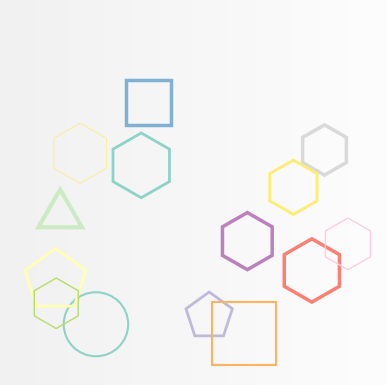[{"shape": "hexagon", "thickness": 2, "radius": 0.42, "center": [0.364, 0.571]}, {"shape": "circle", "thickness": 1.5, "radius": 0.42, "center": [0.248, 0.158]}, {"shape": "pentagon", "thickness": 2, "radius": 0.41, "center": [0.143, 0.272]}, {"shape": "pentagon", "thickness": 2, "radius": 0.31, "center": [0.54, 0.179]}, {"shape": "hexagon", "thickness": 2.5, "radius": 0.41, "center": [0.805, 0.298]}, {"shape": "square", "thickness": 2.5, "radius": 0.29, "center": [0.384, 0.734]}, {"shape": "square", "thickness": 1.5, "radius": 0.41, "center": [0.63, 0.134]}, {"shape": "hexagon", "thickness": 1, "radius": 0.33, "center": [0.145, 0.212]}, {"shape": "hexagon", "thickness": 1, "radius": 0.34, "center": [0.898, 0.367]}, {"shape": "hexagon", "thickness": 2.5, "radius": 0.33, "center": [0.837, 0.61]}, {"shape": "hexagon", "thickness": 2.5, "radius": 0.37, "center": [0.638, 0.374]}, {"shape": "triangle", "thickness": 3, "radius": 0.33, "center": [0.155, 0.442]}, {"shape": "hexagon", "thickness": 0.5, "radius": 0.39, "center": [0.207, 0.602]}, {"shape": "hexagon", "thickness": 2, "radius": 0.35, "center": [0.757, 0.514]}]